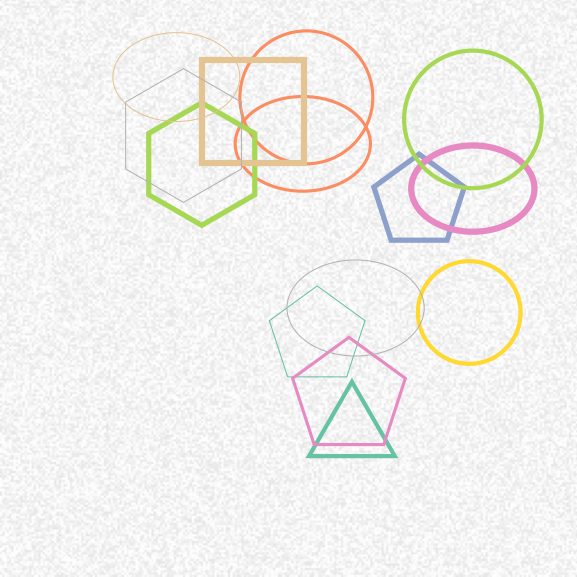[{"shape": "pentagon", "thickness": 0.5, "radius": 0.44, "center": [0.549, 0.417]}, {"shape": "triangle", "thickness": 2, "radius": 0.43, "center": [0.609, 0.252]}, {"shape": "oval", "thickness": 1.5, "radius": 0.59, "center": [0.524, 0.75]}, {"shape": "circle", "thickness": 1.5, "radius": 0.58, "center": [0.53, 0.831]}, {"shape": "pentagon", "thickness": 2.5, "radius": 0.41, "center": [0.726, 0.65]}, {"shape": "oval", "thickness": 3, "radius": 0.53, "center": [0.819, 0.673]}, {"shape": "pentagon", "thickness": 1.5, "radius": 0.51, "center": [0.604, 0.312]}, {"shape": "circle", "thickness": 2, "radius": 0.6, "center": [0.819, 0.792]}, {"shape": "hexagon", "thickness": 2.5, "radius": 0.53, "center": [0.349, 0.715]}, {"shape": "circle", "thickness": 2, "radius": 0.44, "center": [0.813, 0.458]}, {"shape": "oval", "thickness": 0.5, "radius": 0.55, "center": [0.305, 0.866]}, {"shape": "square", "thickness": 3, "radius": 0.44, "center": [0.438, 0.806]}, {"shape": "oval", "thickness": 0.5, "radius": 0.59, "center": [0.616, 0.466]}, {"shape": "hexagon", "thickness": 0.5, "radius": 0.58, "center": [0.318, 0.764]}]